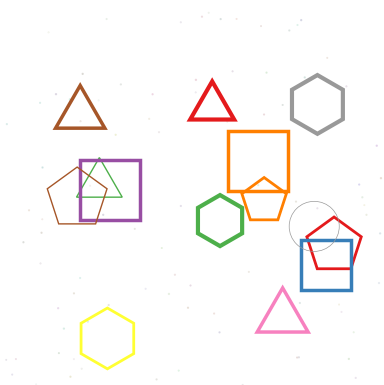[{"shape": "triangle", "thickness": 3, "radius": 0.33, "center": [0.551, 0.723]}, {"shape": "pentagon", "thickness": 2, "radius": 0.37, "center": [0.868, 0.362]}, {"shape": "square", "thickness": 2.5, "radius": 0.33, "center": [0.847, 0.312]}, {"shape": "hexagon", "thickness": 3, "radius": 0.33, "center": [0.572, 0.427]}, {"shape": "triangle", "thickness": 1, "radius": 0.34, "center": [0.258, 0.522]}, {"shape": "square", "thickness": 2.5, "radius": 0.39, "center": [0.285, 0.506]}, {"shape": "pentagon", "thickness": 2, "radius": 0.3, "center": [0.686, 0.478]}, {"shape": "square", "thickness": 2.5, "radius": 0.39, "center": [0.671, 0.582]}, {"shape": "hexagon", "thickness": 2, "radius": 0.39, "center": [0.279, 0.121]}, {"shape": "pentagon", "thickness": 1, "radius": 0.41, "center": [0.2, 0.484]}, {"shape": "triangle", "thickness": 2.5, "radius": 0.37, "center": [0.208, 0.704]}, {"shape": "triangle", "thickness": 2.5, "radius": 0.38, "center": [0.734, 0.176]}, {"shape": "circle", "thickness": 0.5, "radius": 0.33, "center": [0.816, 0.412]}, {"shape": "hexagon", "thickness": 3, "radius": 0.38, "center": [0.824, 0.729]}]